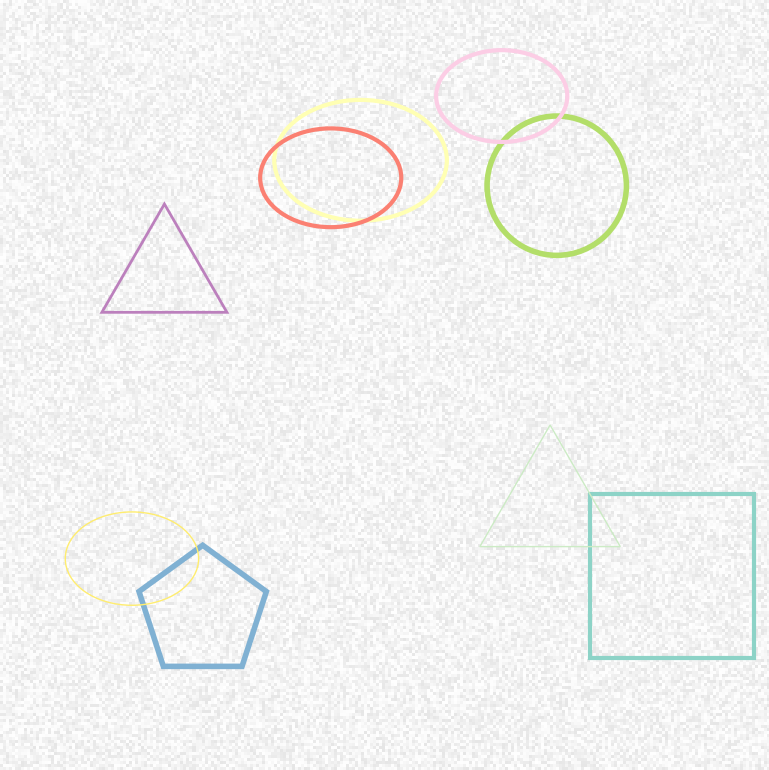[{"shape": "square", "thickness": 1.5, "radius": 0.53, "center": [0.873, 0.252]}, {"shape": "oval", "thickness": 1.5, "radius": 0.56, "center": [0.468, 0.792]}, {"shape": "oval", "thickness": 1.5, "radius": 0.46, "center": [0.429, 0.769]}, {"shape": "pentagon", "thickness": 2, "radius": 0.43, "center": [0.263, 0.205]}, {"shape": "circle", "thickness": 2, "radius": 0.45, "center": [0.723, 0.759]}, {"shape": "oval", "thickness": 1.5, "radius": 0.43, "center": [0.652, 0.875]}, {"shape": "triangle", "thickness": 1, "radius": 0.47, "center": [0.214, 0.641]}, {"shape": "triangle", "thickness": 0.5, "radius": 0.53, "center": [0.714, 0.343]}, {"shape": "oval", "thickness": 0.5, "radius": 0.43, "center": [0.171, 0.275]}]